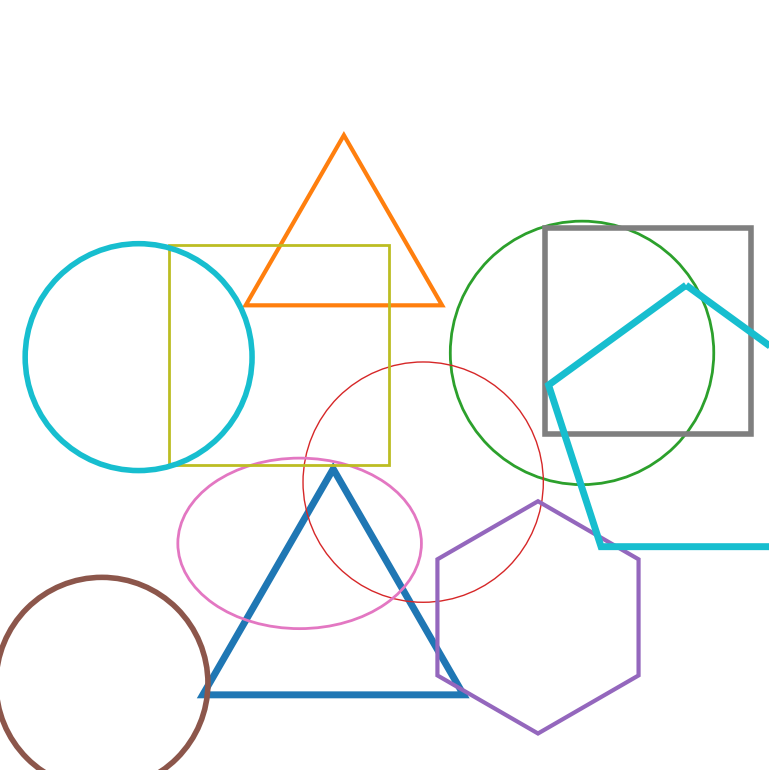[{"shape": "triangle", "thickness": 2.5, "radius": 0.98, "center": [0.433, 0.195]}, {"shape": "triangle", "thickness": 1.5, "radius": 0.74, "center": [0.447, 0.677]}, {"shape": "circle", "thickness": 1, "radius": 0.86, "center": [0.756, 0.542]}, {"shape": "circle", "thickness": 0.5, "radius": 0.78, "center": [0.55, 0.374]}, {"shape": "hexagon", "thickness": 1.5, "radius": 0.75, "center": [0.699, 0.198]}, {"shape": "circle", "thickness": 2, "radius": 0.69, "center": [0.132, 0.113]}, {"shape": "oval", "thickness": 1, "radius": 0.79, "center": [0.389, 0.294]}, {"shape": "square", "thickness": 2, "radius": 0.67, "center": [0.841, 0.57]}, {"shape": "square", "thickness": 1, "radius": 0.71, "center": [0.362, 0.539]}, {"shape": "pentagon", "thickness": 2.5, "radius": 0.94, "center": [0.891, 0.442]}, {"shape": "circle", "thickness": 2, "radius": 0.74, "center": [0.18, 0.536]}]